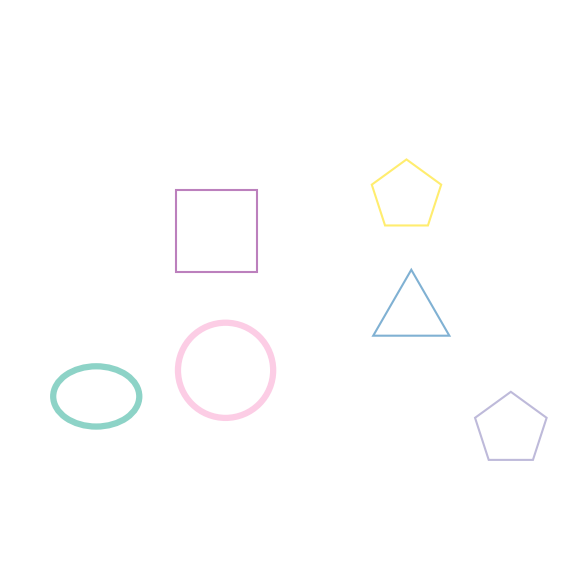[{"shape": "oval", "thickness": 3, "radius": 0.37, "center": [0.167, 0.313]}, {"shape": "pentagon", "thickness": 1, "radius": 0.33, "center": [0.885, 0.256]}, {"shape": "triangle", "thickness": 1, "radius": 0.38, "center": [0.712, 0.456]}, {"shape": "circle", "thickness": 3, "radius": 0.41, "center": [0.391, 0.358]}, {"shape": "square", "thickness": 1, "radius": 0.35, "center": [0.375, 0.599]}, {"shape": "pentagon", "thickness": 1, "radius": 0.32, "center": [0.704, 0.66]}]